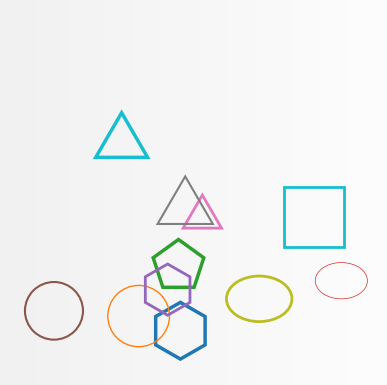[{"shape": "hexagon", "thickness": 2.5, "radius": 0.37, "center": [0.466, 0.141]}, {"shape": "circle", "thickness": 1, "radius": 0.4, "center": [0.358, 0.179]}, {"shape": "pentagon", "thickness": 2.5, "radius": 0.34, "center": [0.461, 0.309]}, {"shape": "oval", "thickness": 0.5, "radius": 0.34, "center": [0.881, 0.271]}, {"shape": "hexagon", "thickness": 2, "radius": 0.33, "center": [0.433, 0.248]}, {"shape": "circle", "thickness": 1.5, "radius": 0.37, "center": [0.139, 0.193]}, {"shape": "triangle", "thickness": 2, "radius": 0.29, "center": [0.522, 0.436]}, {"shape": "triangle", "thickness": 1.5, "radius": 0.41, "center": [0.478, 0.459]}, {"shape": "oval", "thickness": 2, "radius": 0.42, "center": [0.669, 0.224]}, {"shape": "square", "thickness": 2, "radius": 0.39, "center": [0.81, 0.436]}, {"shape": "triangle", "thickness": 2.5, "radius": 0.39, "center": [0.314, 0.63]}]